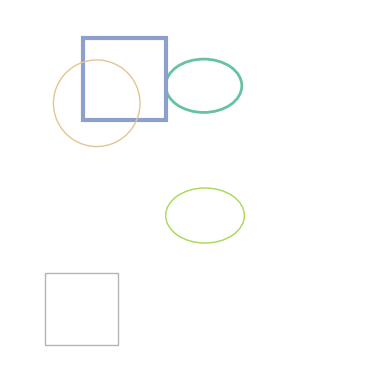[{"shape": "oval", "thickness": 2, "radius": 0.49, "center": [0.529, 0.777]}, {"shape": "square", "thickness": 3, "radius": 0.54, "center": [0.323, 0.795]}, {"shape": "oval", "thickness": 1, "radius": 0.51, "center": [0.533, 0.44]}, {"shape": "circle", "thickness": 1, "radius": 0.56, "center": [0.251, 0.732]}, {"shape": "square", "thickness": 1, "radius": 0.47, "center": [0.212, 0.197]}]